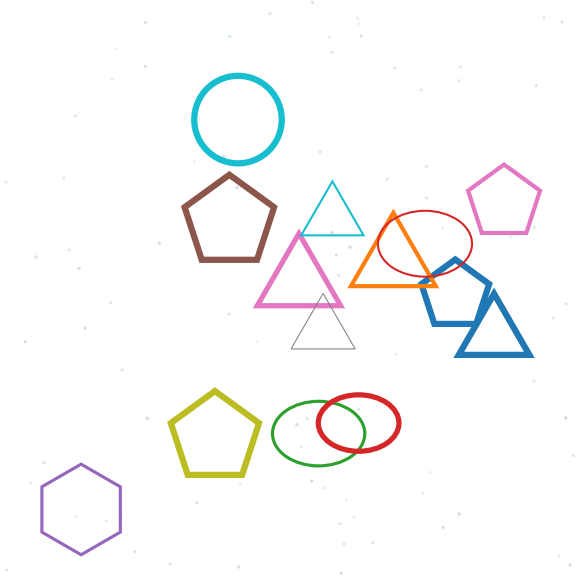[{"shape": "triangle", "thickness": 3, "radius": 0.35, "center": [0.856, 0.42]}, {"shape": "pentagon", "thickness": 3, "radius": 0.31, "center": [0.788, 0.488]}, {"shape": "triangle", "thickness": 2, "radius": 0.42, "center": [0.681, 0.546]}, {"shape": "oval", "thickness": 1.5, "radius": 0.4, "center": [0.552, 0.248]}, {"shape": "oval", "thickness": 1, "radius": 0.41, "center": [0.736, 0.577]}, {"shape": "oval", "thickness": 2.5, "radius": 0.35, "center": [0.621, 0.267]}, {"shape": "hexagon", "thickness": 1.5, "radius": 0.39, "center": [0.14, 0.117]}, {"shape": "pentagon", "thickness": 3, "radius": 0.41, "center": [0.397, 0.615]}, {"shape": "triangle", "thickness": 2.5, "radius": 0.42, "center": [0.518, 0.511]}, {"shape": "pentagon", "thickness": 2, "radius": 0.33, "center": [0.873, 0.649]}, {"shape": "triangle", "thickness": 0.5, "radius": 0.32, "center": [0.56, 0.427]}, {"shape": "pentagon", "thickness": 3, "radius": 0.4, "center": [0.372, 0.242]}, {"shape": "circle", "thickness": 3, "radius": 0.38, "center": [0.412, 0.792]}, {"shape": "triangle", "thickness": 1, "radius": 0.31, "center": [0.576, 0.623]}]